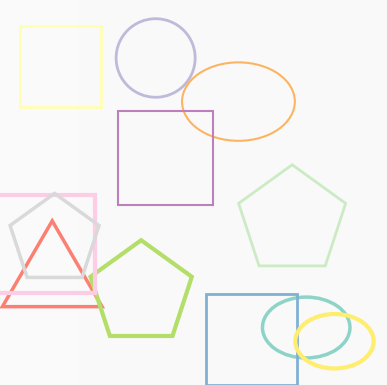[{"shape": "oval", "thickness": 2.5, "radius": 0.56, "center": [0.79, 0.149]}, {"shape": "square", "thickness": 2, "radius": 0.53, "center": [0.156, 0.828]}, {"shape": "circle", "thickness": 2, "radius": 0.51, "center": [0.402, 0.849]}, {"shape": "triangle", "thickness": 2.5, "radius": 0.74, "center": [0.135, 0.278]}, {"shape": "square", "thickness": 2, "radius": 0.59, "center": [0.649, 0.117]}, {"shape": "oval", "thickness": 1.5, "radius": 0.73, "center": [0.615, 0.736]}, {"shape": "pentagon", "thickness": 3, "radius": 0.69, "center": [0.364, 0.239]}, {"shape": "square", "thickness": 3, "radius": 0.64, "center": [0.118, 0.367]}, {"shape": "pentagon", "thickness": 2.5, "radius": 0.6, "center": [0.141, 0.377]}, {"shape": "square", "thickness": 1.5, "radius": 0.61, "center": [0.427, 0.59]}, {"shape": "pentagon", "thickness": 2, "radius": 0.73, "center": [0.754, 0.427]}, {"shape": "oval", "thickness": 3, "radius": 0.51, "center": [0.863, 0.114]}]